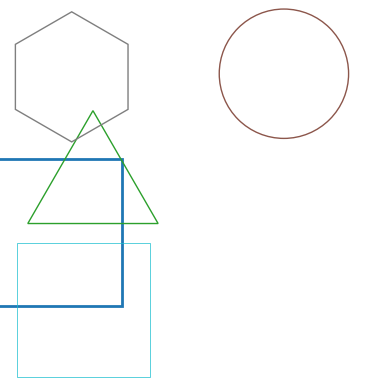[{"shape": "square", "thickness": 2, "radius": 0.96, "center": [0.125, 0.397]}, {"shape": "triangle", "thickness": 1, "radius": 0.98, "center": [0.241, 0.517]}, {"shape": "circle", "thickness": 1, "radius": 0.84, "center": [0.737, 0.809]}, {"shape": "hexagon", "thickness": 1, "radius": 0.84, "center": [0.186, 0.8]}, {"shape": "square", "thickness": 0.5, "radius": 0.87, "center": [0.217, 0.195]}]